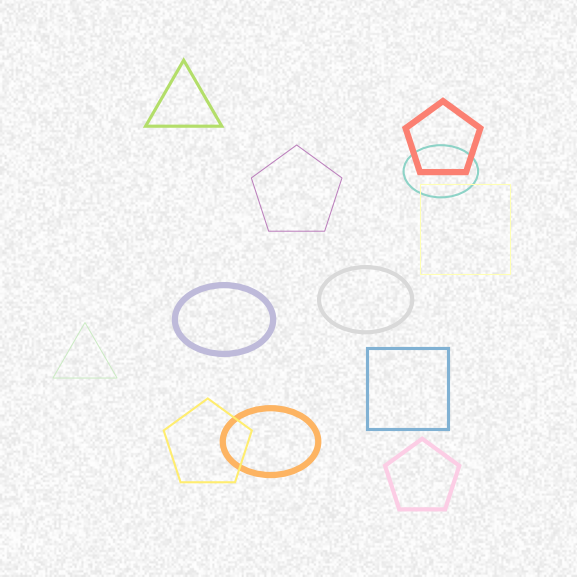[{"shape": "oval", "thickness": 1, "radius": 0.32, "center": [0.763, 0.703]}, {"shape": "square", "thickness": 0.5, "radius": 0.39, "center": [0.806, 0.603]}, {"shape": "oval", "thickness": 3, "radius": 0.43, "center": [0.388, 0.446]}, {"shape": "pentagon", "thickness": 3, "radius": 0.34, "center": [0.767, 0.756]}, {"shape": "square", "thickness": 1.5, "radius": 0.35, "center": [0.705, 0.326]}, {"shape": "oval", "thickness": 3, "radius": 0.41, "center": [0.468, 0.234]}, {"shape": "triangle", "thickness": 1.5, "radius": 0.38, "center": [0.318, 0.819]}, {"shape": "pentagon", "thickness": 2, "radius": 0.34, "center": [0.731, 0.172]}, {"shape": "oval", "thickness": 2, "radius": 0.4, "center": [0.633, 0.48]}, {"shape": "pentagon", "thickness": 0.5, "radius": 0.41, "center": [0.514, 0.666]}, {"shape": "triangle", "thickness": 0.5, "radius": 0.32, "center": [0.147, 0.377]}, {"shape": "pentagon", "thickness": 1, "radius": 0.4, "center": [0.36, 0.229]}]